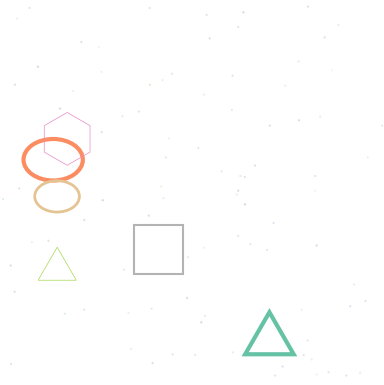[{"shape": "triangle", "thickness": 3, "radius": 0.36, "center": [0.7, 0.116]}, {"shape": "oval", "thickness": 3, "radius": 0.39, "center": [0.138, 0.585]}, {"shape": "hexagon", "thickness": 0.5, "radius": 0.34, "center": [0.174, 0.639]}, {"shape": "triangle", "thickness": 0.5, "radius": 0.29, "center": [0.149, 0.301]}, {"shape": "oval", "thickness": 2, "radius": 0.29, "center": [0.148, 0.49]}, {"shape": "square", "thickness": 1.5, "radius": 0.32, "center": [0.412, 0.352]}]